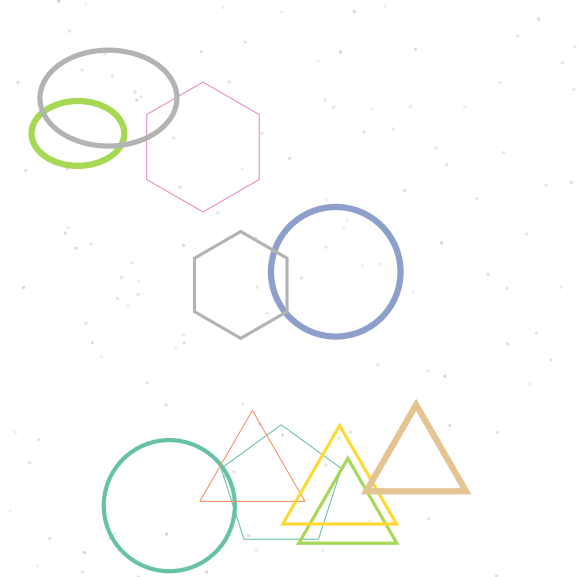[{"shape": "circle", "thickness": 2, "radius": 0.57, "center": [0.293, 0.124]}, {"shape": "pentagon", "thickness": 0.5, "radius": 0.55, "center": [0.487, 0.154]}, {"shape": "triangle", "thickness": 0.5, "radius": 0.53, "center": [0.437, 0.183]}, {"shape": "circle", "thickness": 3, "radius": 0.56, "center": [0.581, 0.529]}, {"shape": "hexagon", "thickness": 0.5, "radius": 0.56, "center": [0.351, 0.745]}, {"shape": "oval", "thickness": 3, "radius": 0.4, "center": [0.135, 0.768]}, {"shape": "triangle", "thickness": 1.5, "radius": 0.49, "center": [0.602, 0.108]}, {"shape": "triangle", "thickness": 1.5, "radius": 0.57, "center": [0.588, 0.149]}, {"shape": "triangle", "thickness": 3, "radius": 0.5, "center": [0.721, 0.198]}, {"shape": "hexagon", "thickness": 1.5, "radius": 0.46, "center": [0.417, 0.506]}, {"shape": "oval", "thickness": 2.5, "radius": 0.59, "center": [0.188, 0.829]}]